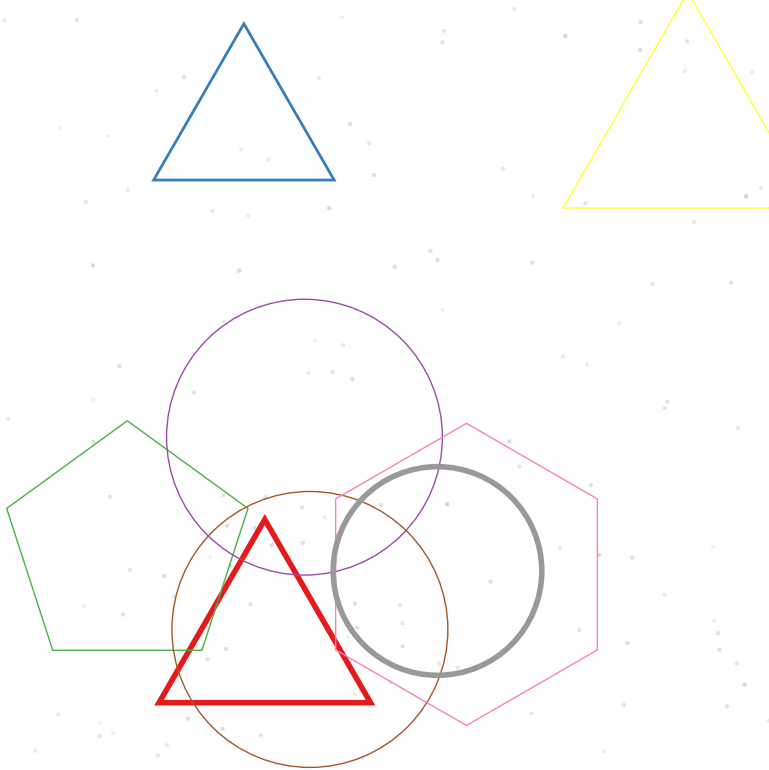[{"shape": "triangle", "thickness": 2, "radius": 0.79, "center": [0.344, 0.167]}, {"shape": "triangle", "thickness": 1, "radius": 0.68, "center": [0.317, 0.834]}, {"shape": "pentagon", "thickness": 0.5, "radius": 0.82, "center": [0.165, 0.289]}, {"shape": "circle", "thickness": 0.5, "radius": 0.9, "center": [0.395, 0.432]}, {"shape": "triangle", "thickness": 0.5, "radius": 0.94, "center": [0.893, 0.823]}, {"shape": "circle", "thickness": 0.5, "radius": 0.9, "center": [0.402, 0.183]}, {"shape": "hexagon", "thickness": 0.5, "radius": 0.98, "center": [0.606, 0.254]}, {"shape": "circle", "thickness": 2, "radius": 0.68, "center": [0.568, 0.258]}]